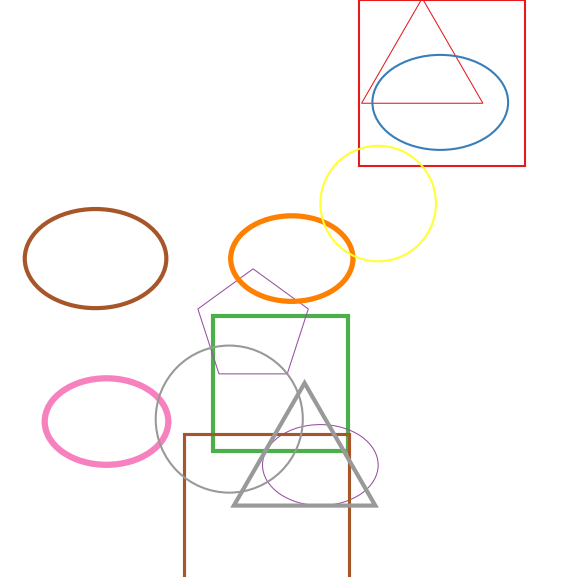[{"shape": "triangle", "thickness": 0.5, "radius": 0.61, "center": [0.731, 0.881]}, {"shape": "square", "thickness": 1, "radius": 0.72, "center": [0.765, 0.856]}, {"shape": "oval", "thickness": 1, "radius": 0.59, "center": [0.762, 0.822]}, {"shape": "square", "thickness": 2, "radius": 0.58, "center": [0.486, 0.335]}, {"shape": "oval", "thickness": 0.5, "radius": 0.5, "center": [0.555, 0.194]}, {"shape": "pentagon", "thickness": 0.5, "radius": 0.5, "center": [0.438, 0.433]}, {"shape": "oval", "thickness": 2.5, "radius": 0.53, "center": [0.505, 0.551]}, {"shape": "circle", "thickness": 1, "radius": 0.5, "center": [0.655, 0.647]}, {"shape": "square", "thickness": 1.5, "radius": 0.71, "center": [0.461, 0.105]}, {"shape": "oval", "thickness": 2, "radius": 0.61, "center": [0.165, 0.551]}, {"shape": "oval", "thickness": 3, "radius": 0.54, "center": [0.184, 0.269]}, {"shape": "triangle", "thickness": 2, "radius": 0.71, "center": [0.527, 0.194]}, {"shape": "circle", "thickness": 1, "radius": 0.64, "center": [0.397, 0.273]}]